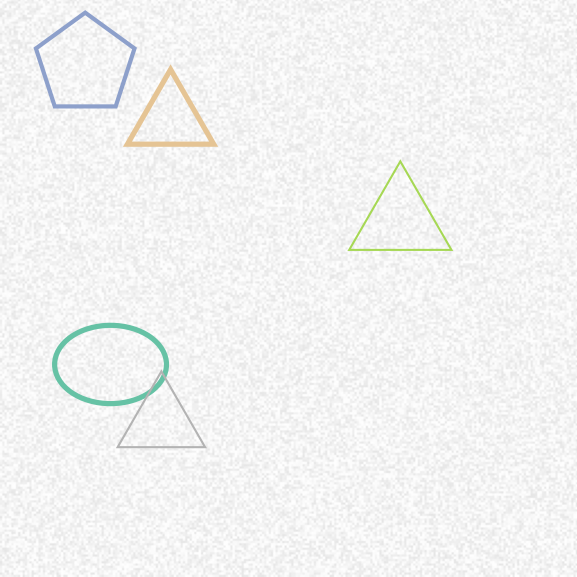[{"shape": "oval", "thickness": 2.5, "radius": 0.48, "center": [0.191, 0.368]}, {"shape": "pentagon", "thickness": 2, "radius": 0.45, "center": [0.148, 0.887]}, {"shape": "triangle", "thickness": 1, "radius": 0.51, "center": [0.693, 0.618]}, {"shape": "triangle", "thickness": 2.5, "radius": 0.43, "center": [0.295, 0.793]}, {"shape": "triangle", "thickness": 1, "radius": 0.44, "center": [0.279, 0.269]}]